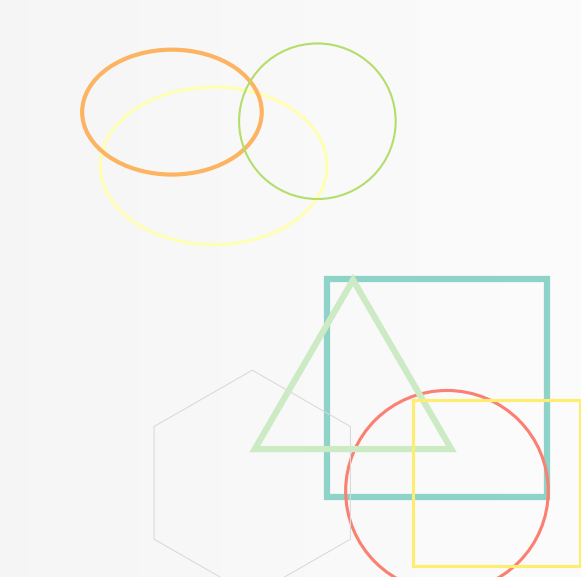[{"shape": "square", "thickness": 3, "radius": 0.95, "center": [0.751, 0.327]}, {"shape": "oval", "thickness": 1.5, "radius": 0.97, "center": [0.368, 0.712]}, {"shape": "circle", "thickness": 1.5, "radius": 0.87, "center": [0.769, 0.149]}, {"shape": "oval", "thickness": 2, "radius": 0.77, "center": [0.296, 0.805]}, {"shape": "circle", "thickness": 1, "radius": 0.67, "center": [0.546, 0.789]}, {"shape": "hexagon", "thickness": 0.5, "radius": 0.98, "center": [0.434, 0.163]}, {"shape": "triangle", "thickness": 3, "radius": 0.98, "center": [0.607, 0.319]}, {"shape": "square", "thickness": 1.5, "radius": 0.72, "center": [0.854, 0.163]}]